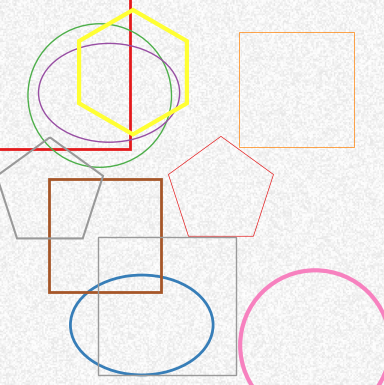[{"shape": "square", "thickness": 2, "radius": 0.99, "center": [0.138, 0.811]}, {"shape": "pentagon", "thickness": 0.5, "radius": 0.72, "center": [0.574, 0.502]}, {"shape": "oval", "thickness": 2, "radius": 0.93, "center": [0.368, 0.156]}, {"shape": "circle", "thickness": 1, "radius": 0.93, "center": [0.259, 0.752]}, {"shape": "oval", "thickness": 1, "radius": 0.92, "center": [0.283, 0.759]}, {"shape": "square", "thickness": 0.5, "radius": 0.75, "center": [0.77, 0.768]}, {"shape": "hexagon", "thickness": 3, "radius": 0.81, "center": [0.345, 0.813]}, {"shape": "square", "thickness": 2, "radius": 0.73, "center": [0.272, 0.388]}, {"shape": "circle", "thickness": 3, "radius": 0.97, "center": [0.819, 0.103]}, {"shape": "pentagon", "thickness": 1.5, "radius": 0.73, "center": [0.13, 0.498]}, {"shape": "square", "thickness": 1, "radius": 0.9, "center": [0.434, 0.205]}]